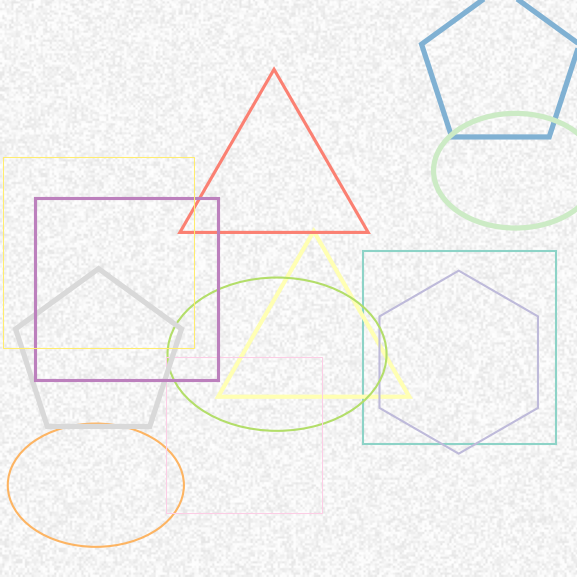[{"shape": "square", "thickness": 1, "radius": 0.84, "center": [0.796, 0.398]}, {"shape": "triangle", "thickness": 2, "radius": 0.96, "center": [0.543, 0.408]}, {"shape": "hexagon", "thickness": 1, "radius": 0.79, "center": [0.794, 0.372]}, {"shape": "triangle", "thickness": 1.5, "radius": 0.94, "center": [0.475, 0.691]}, {"shape": "pentagon", "thickness": 2.5, "radius": 0.72, "center": [0.867, 0.878]}, {"shape": "oval", "thickness": 1, "radius": 0.76, "center": [0.166, 0.159]}, {"shape": "oval", "thickness": 1, "radius": 0.95, "center": [0.48, 0.386]}, {"shape": "square", "thickness": 0.5, "radius": 0.67, "center": [0.423, 0.246]}, {"shape": "pentagon", "thickness": 2.5, "radius": 0.75, "center": [0.171, 0.383]}, {"shape": "square", "thickness": 1.5, "radius": 0.79, "center": [0.219, 0.499]}, {"shape": "oval", "thickness": 2.5, "radius": 0.71, "center": [0.893, 0.704]}, {"shape": "square", "thickness": 0.5, "radius": 0.83, "center": [0.171, 0.562]}]